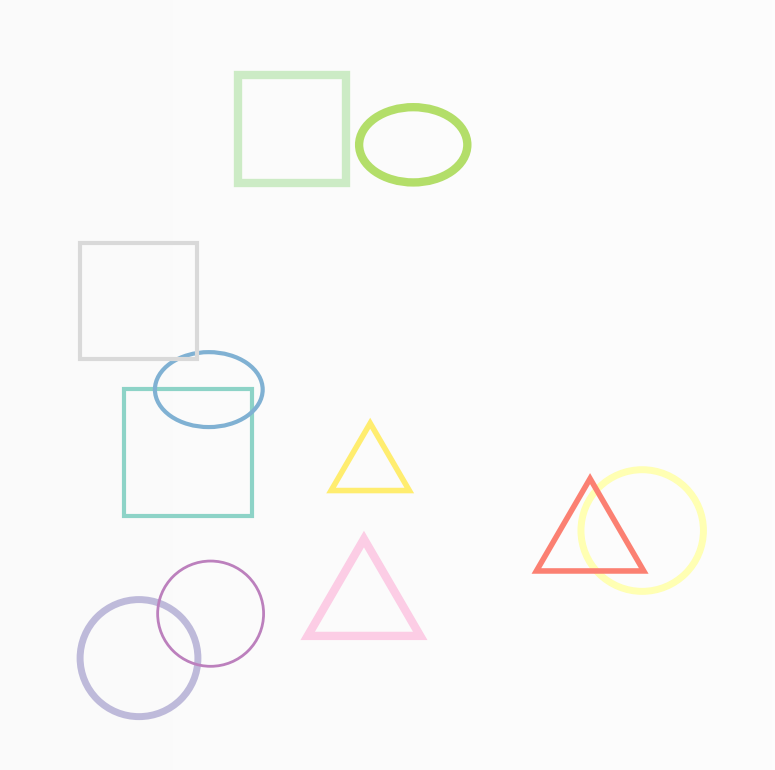[{"shape": "square", "thickness": 1.5, "radius": 0.41, "center": [0.243, 0.413]}, {"shape": "circle", "thickness": 2.5, "radius": 0.4, "center": [0.829, 0.311]}, {"shape": "circle", "thickness": 2.5, "radius": 0.38, "center": [0.179, 0.145]}, {"shape": "triangle", "thickness": 2, "radius": 0.4, "center": [0.761, 0.298]}, {"shape": "oval", "thickness": 1.5, "radius": 0.35, "center": [0.269, 0.494]}, {"shape": "oval", "thickness": 3, "radius": 0.35, "center": [0.533, 0.812]}, {"shape": "triangle", "thickness": 3, "radius": 0.42, "center": [0.47, 0.216]}, {"shape": "square", "thickness": 1.5, "radius": 0.38, "center": [0.178, 0.609]}, {"shape": "circle", "thickness": 1, "radius": 0.34, "center": [0.272, 0.203]}, {"shape": "square", "thickness": 3, "radius": 0.35, "center": [0.377, 0.832]}, {"shape": "triangle", "thickness": 2, "radius": 0.29, "center": [0.478, 0.392]}]